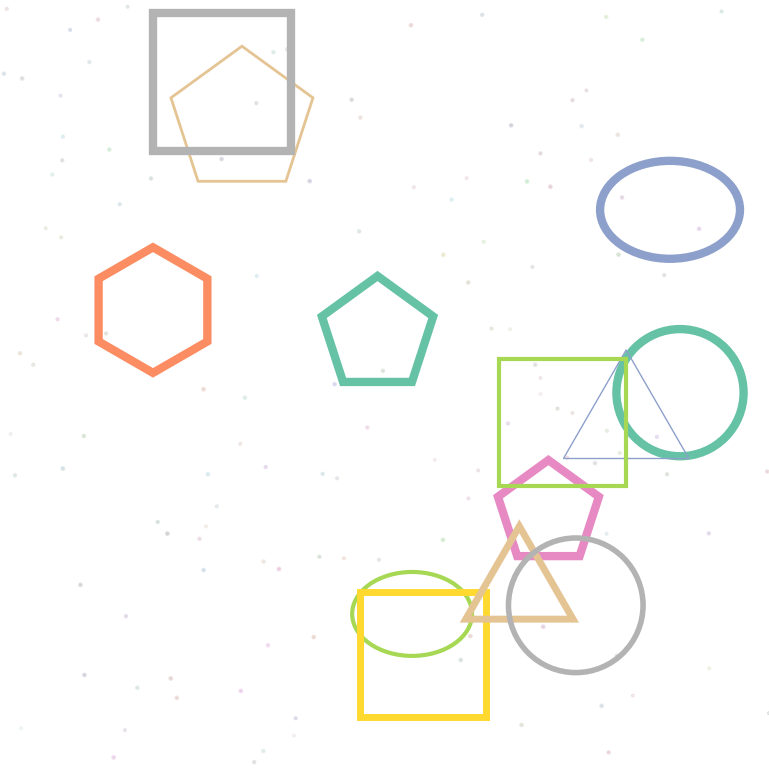[{"shape": "circle", "thickness": 3, "radius": 0.41, "center": [0.883, 0.49]}, {"shape": "pentagon", "thickness": 3, "radius": 0.38, "center": [0.49, 0.565]}, {"shape": "hexagon", "thickness": 3, "radius": 0.41, "center": [0.199, 0.597]}, {"shape": "oval", "thickness": 3, "radius": 0.45, "center": [0.87, 0.728]}, {"shape": "triangle", "thickness": 0.5, "radius": 0.47, "center": [0.813, 0.452]}, {"shape": "pentagon", "thickness": 3, "radius": 0.34, "center": [0.712, 0.334]}, {"shape": "oval", "thickness": 1.5, "radius": 0.39, "center": [0.535, 0.203]}, {"shape": "square", "thickness": 1.5, "radius": 0.41, "center": [0.731, 0.451]}, {"shape": "square", "thickness": 2.5, "radius": 0.41, "center": [0.549, 0.15]}, {"shape": "triangle", "thickness": 2.5, "radius": 0.4, "center": [0.674, 0.236]}, {"shape": "pentagon", "thickness": 1, "radius": 0.48, "center": [0.314, 0.843]}, {"shape": "square", "thickness": 3, "radius": 0.45, "center": [0.288, 0.893]}, {"shape": "circle", "thickness": 2, "radius": 0.44, "center": [0.748, 0.214]}]